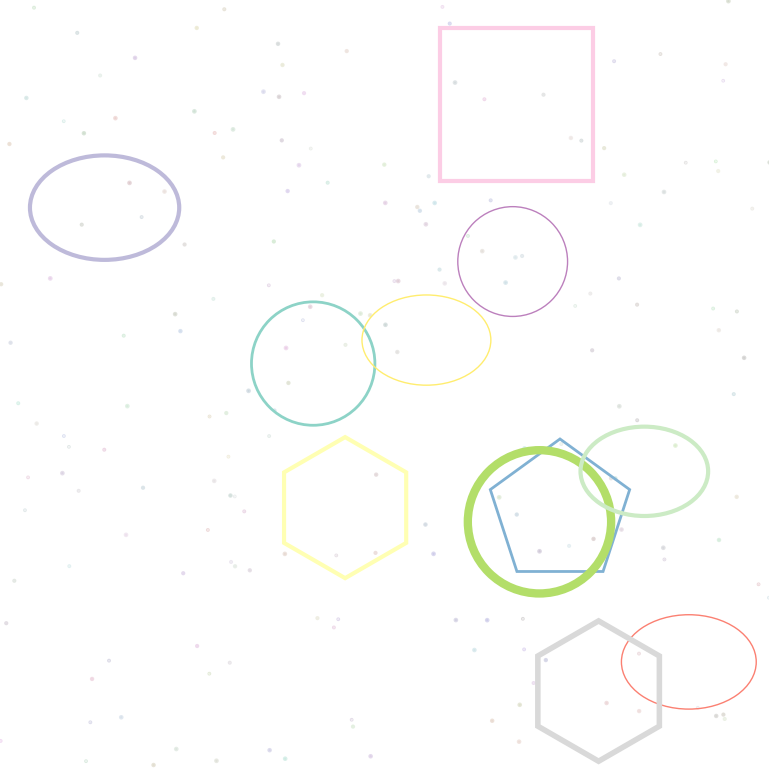[{"shape": "circle", "thickness": 1, "radius": 0.4, "center": [0.407, 0.528]}, {"shape": "hexagon", "thickness": 1.5, "radius": 0.46, "center": [0.448, 0.341]}, {"shape": "oval", "thickness": 1.5, "radius": 0.48, "center": [0.136, 0.73]}, {"shape": "oval", "thickness": 0.5, "radius": 0.44, "center": [0.895, 0.14]}, {"shape": "pentagon", "thickness": 1, "radius": 0.48, "center": [0.727, 0.335]}, {"shape": "circle", "thickness": 3, "radius": 0.47, "center": [0.701, 0.322]}, {"shape": "square", "thickness": 1.5, "radius": 0.5, "center": [0.671, 0.864]}, {"shape": "hexagon", "thickness": 2, "radius": 0.46, "center": [0.777, 0.102]}, {"shape": "circle", "thickness": 0.5, "radius": 0.36, "center": [0.666, 0.66]}, {"shape": "oval", "thickness": 1.5, "radius": 0.41, "center": [0.837, 0.388]}, {"shape": "oval", "thickness": 0.5, "radius": 0.42, "center": [0.554, 0.558]}]